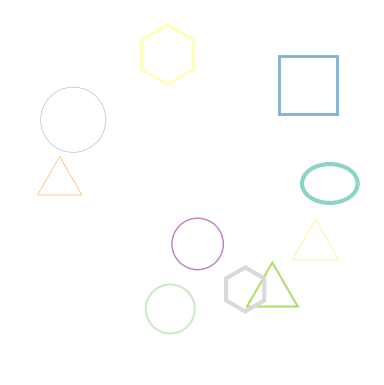[{"shape": "oval", "thickness": 3, "radius": 0.36, "center": [0.857, 0.523]}, {"shape": "hexagon", "thickness": 2, "radius": 0.39, "center": [0.435, 0.858]}, {"shape": "circle", "thickness": 0.5, "radius": 0.42, "center": [0.19, 0.689]}, {"shape": "square", "thickness": 2, "radius": 0.38, "center": [0.8, 0.778]}, {"shape": "triangle", "thickness": 0.5, "radius": 0.33, "center": [0.155, 0.527]}, {"shape": "triangle", "thickness": 1.5, "radius": 0.38, "center": [0.707, 0.242]}, {"shape": "hexagon", "thickness": 3, "radius": 0.29, "center": [0.637, 0.248]}, {"shape": "circle", "thickness": 1, "radius": 0.33, "center": [0.513, 0.366]}, {"shape": "circle", "thickness": 1.5, "radius": 0.32, "center": [0.442, 0.197]}, {"shape": "triangle", "thickness": 0.5, "radius": 0.35, "center": [0.819, 0.36]}]